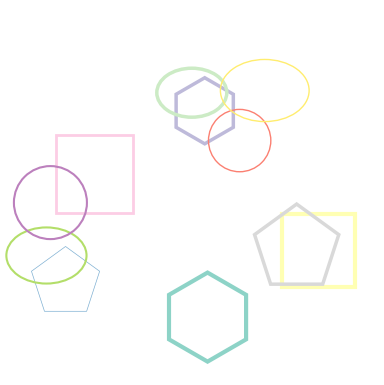[{"shape": "hexagon", "thickness": 3, "radius": 0.58, "center": [0.539, 0.176]}, {"shape": "square", "thickness": 3, "radius": 0.47, "center": [0.828, 0.35]}, {"shape": "hexagon", "thickness": 2.5, "radius": 0.43, "center": [0.532, 0.712]}, {"shape": "circle", "thickness": 1, "radius": 0.4, "center": [0.622, 0.635]}, {"shape": "pentagon", "thickness": 0.5, "radius": 0.47, "center": [0.17, 0.267]}, {"shape": "oval", "thickness": 1.5, "radius": 0.52, "center": [0.121, 0.336]}, {"shape": "square", "thickness": 2, "radius": 0.5, "center": [0.245, 0.548]}, {"shape": "pentagon", "thickness": 2.5, "radius": 0.58, "center": [0.771, 0.355]}, {"shape": "circle", "thickness": 1.5, "radius": 0.47, "center": [0.131, 0.474]}, {"shape": "oval", "thickness": 2.5, "radius": 0.45, "center": [0.498, 0.759]}, {"shape": "oval", "thickness": 1, "radius": 0.58, "center": [0.688, 0.765]}]